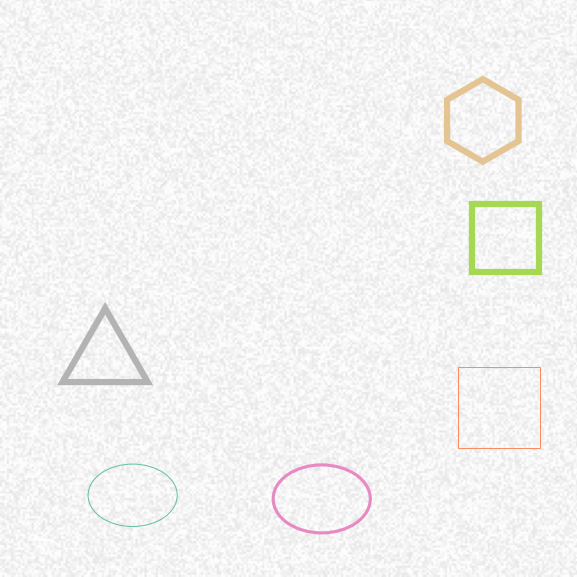[{"shape": "oval", "thickness": 0.5, "radius": 0.39, "center": [0.23, 0.141]}, {"shape": "square", "thickness": 0.5, "radius": 0.35, "center": [0.864, 0.293]}, {"shape": "oval", "thickness": 1.5, "radius": 0.42, "center": [0.557, 0.135]}, {"shape": "square", "thickness": 3, "radius": 0.29, "center": [0.875, 0.587]}, {"shape": "hexagon", "thickness": 3, "radius": 0.36, "center": [0.836, 0.791]}, {"shape": "triangle", "thickness": 3, "radius": 0.43, "center": [0.182, 0.38]}]